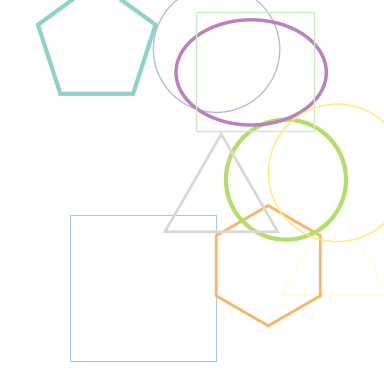[{"shape": "pentagon", "thickness": 3, "radius": 0.8, "center": [0.251, 0.886]}, {"shape": "triangle", "thickness": 0.5, "radius": 0.81, "center": [0.871, 0.315]}, {"shape": "circle", "thickness": 1, "radius": 0.82, "center": [0.562, 0.872]}, {"shape": "square", "thickness": 0.5, "radius": 0.95, "center": [0.372, 0.253]}, {"shape": "hexagon", "thickness": 2, "radius": 0.78, "center": [0.697, 0.31]}, {"shape": "circle", "thickness": 3, "radius": 0.78, "center": [0.743, 0.533]}, {"shape": "triangle", "thickness": 2, "radius": 0.85, "center": [0.575, 0.483]}, {"shape": "oval", "thickness": 2.5, "radius": 0.98, "center": [0.652, 0.812]}, {"shape": "square", "thickness": 1, "radius": 0.77, "center": [0.662, 0.814]}, {"shape": "circle", "thickness": 1, "radius": 0.89, "center": [0.876, 0.551]}]